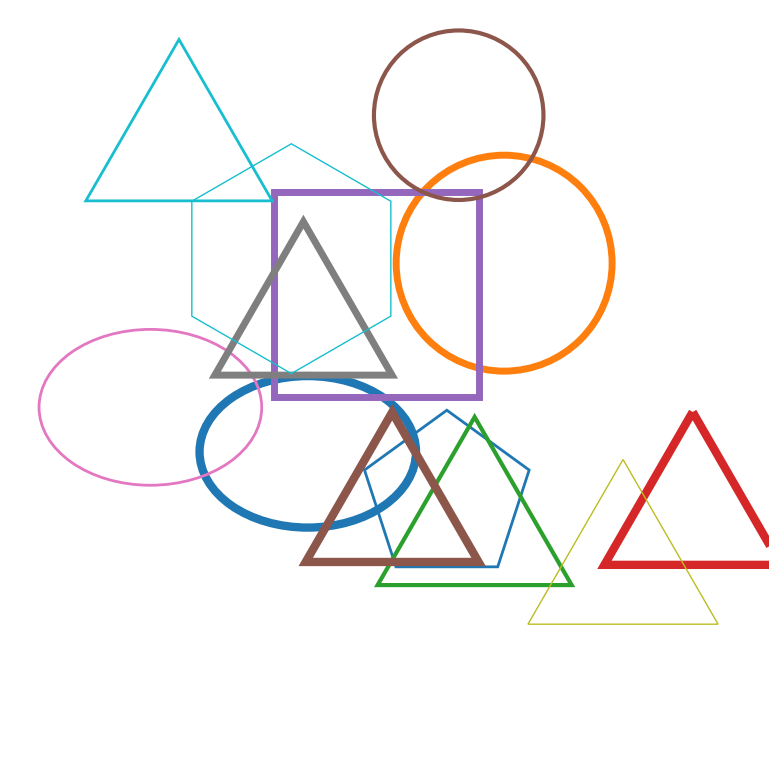[{"shape": "pentagon", "thickness": 1, "radius": 0.56, "center": [0.58, 0.355]}, {"shape": "oval", "thickness": 3, "radius": 0.7, "center": [0.4, 0.413]}, {"shape": "circle", "thickness": 2.5, "radius": 0.7, "center": [0.655, 0.658]}, {"shape": "triangle", "thickness": 1.5, "radius": 0.73, "center": [0.616, 0.313]}, {"shape": "triangle", "thickness": 3, "radius": 0.66, "center": [0.9, 0.333]}, {"shape": "square", "thickness": 2.5, "radius": 0.67, "center": [0.489, 0.617]}, {"shape": "triangle", "thickness": 3, "radius": 0.65, "center": [0.509, 0.335]}, {"shape": "circle", "thickness": 1.5, "radius": 0.55, "center": [0.596, 0.85]}, {"shape": "oval", "thickness": 1, "radius": 0.72, "center": [0.195, 0.471]}, {"shape": "triangle", "thickness": 2.5, "radius": 0.66, "center": [0.394, 0.579]}, {"shape": "triangle", "thickness": 0.5, "radius": 0.71, "center": [0.809, 0.261]}, {"shape": "hexagon", "thickness": 0.5, "radius": 0.75, "center": [0.378, 0.664]}, {"shape": "triangle", "thickness": 1, "radius": 0.7, "center": [0.232, 0.809]}]